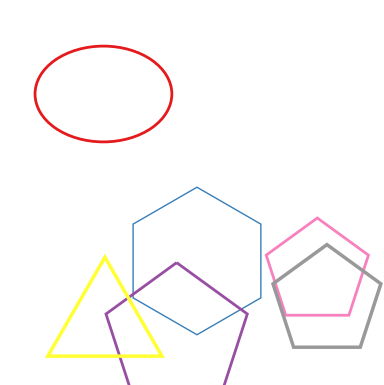[{"shape": "oval", "thickness": 2, "radius": 0.89, "center": [0.269, 0.756]}, {"shape": "hexagon", "thickness": 1, "radius": 0.96, "center": [0.512, 0.322]}, {"shape": "pentagon", "thickness": 2, "radius": 0.97, "center": [0.459, 0.125]}, {"shape": "triangle", "thickness": 2.5, "radius": 0.86, "center": [0.272, 0.161]}, {"shape": "pentagon", "thickness": 2, "radius": 0.7, "center": [0.824, 0.294]}, {"shape": "pentagon", "thickness": 2.5, "radius": 0.74, "center": [0.849, 0.217]}]